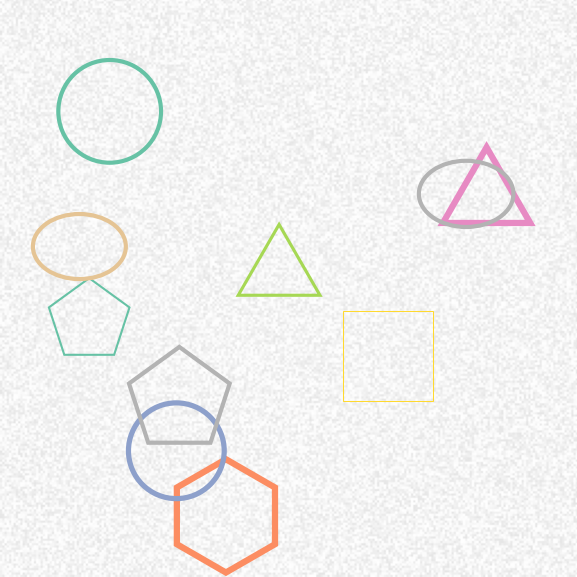[{"shape": "circle", "thickness": 2, "radius": 0.44, "center": [0.19, 0.806]}, {"shape": "pentagon", "thickness": 1, "radius": 0.37, "center": [0.154, 0.444]}, {"shape": "hexagon", "thickness": 3, "radius": 0.49, "center": [0.391, 0.106]}, {"shape": "circle", "thickness": 2.5, "radius": 0.41, "center": [0.305, 0.219]}, {"shape": "triangle", "thickness": 3, "radius": 0.44, "center": [0.843, 0.657]}, {"shape": "triangle", "thickness": 1.5, "radius": 0.41, "center": [0.483, 0.529]}, {"shape": "square", "thickness": 0.5, "radius": 0.39, "center": [0.672, 0.382]}, {"shape": "oval", "thickness": 2, "radius": 0.4, "center": [0.137, 0.572]}, {"shape": "oval", "thickness": 2, "radius": 0.41, "center": [0.807, 0.663]}, {"shape": "pentagon", "thickness": 2, "radius": 0.46, "center": [0.311, 0.307]}]